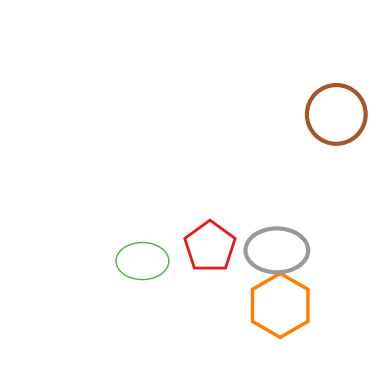[{"shape": "pentagon", "thickness": 2, "radius": 0.34, "center": [0.545, 0.359]}, {"shape": "oval", "thickness": 1, "radius": 0.34, "center": [0.37, 0.322]}, {"shape": "hexagon", "thickness": 2.5, "radius": 0.42, "center": [0.728, 0.207]}, {"shape": "circle", "thickness": 3, "radius": 0.38, "center": [0.873, 0.703]}, {"shape": "oval", "thickness": 3, "radius": 0.41, "center": [0.719, 0.35]}]